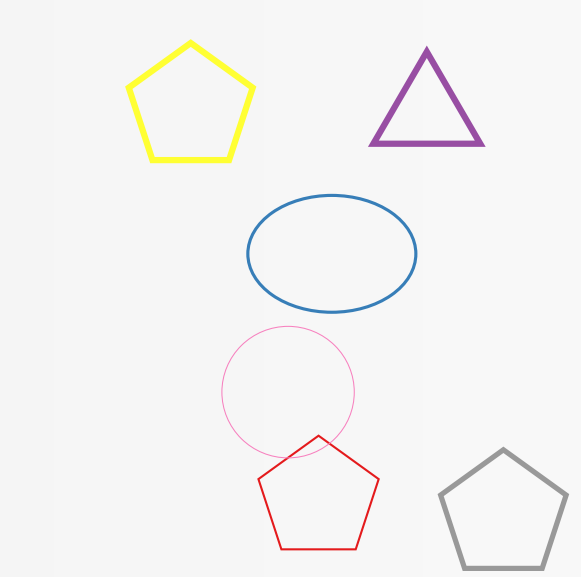[{"shape": "pentagon", "thickness": 1, "radius": 0.54, "center": [0.548, 0.136]}, {"shape": "oval", "thickness": 1.5, "radius": 0.72, "center": [0.571, 0.56]}, {"shape": "triangle", "thickness": 3, "radius": 0.53, "center": [0.734, 0.803]}, {"shape": "pentagon", "thickness": 3, "radius": 0.56, "center": [0.328, 0.813]}, {"shape": "circle", "thickness": 0.5, "radius": 0.57, "center": [0.496, 0.32]}, {"shape": "pentagon", "thickness": 2.5, "radius": 0.57, "center": [0.866, 0.107]}]